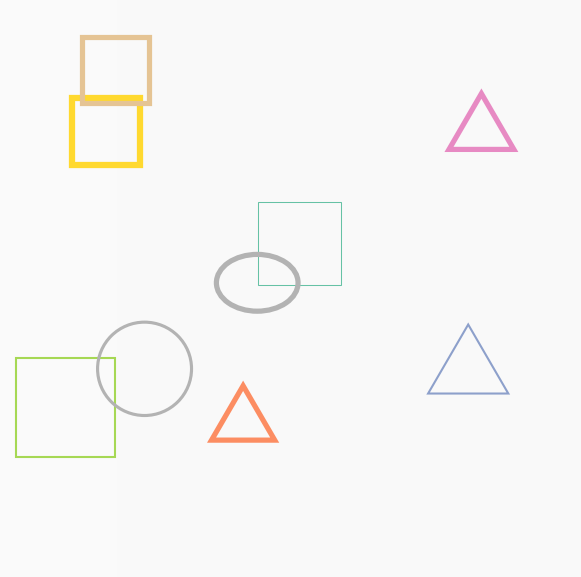[{"shape": "square", "thickness": 0.5, "radius": 0.36, "center": [0.516, 0.577]}, {"shape": "triangle", "thickness": 2.5, "radius": 0.31, "center": [0.418, 0.268]}, {"shape": "triangle", "thickness": 1, "radius": 0.4, "center": [0.805, 0.358]}, {"shape": "triangle", "thickness": 2.5, "radius": 0.32, "center": [0.828, 0.773]}, {"shape": "square", "thickness": 1, "radius": 0.43, "center": [0.113, 0.293]}, {"shape": "square", "thickness": 3, "radius": 0.29, "center": [0.183, 0.771]}, {"shape": "square", "thickness": 2.5, "radius": 0.29, "center": [0.198, 0.878]}, {"shape": "circle", "thickness": 1.5, "radius": 0.4, "center": [0.249, 0.36]}, {"shape": "oval", "thickness": 2.5, "radius": 0.35, "center": [0.443, 0.509]}]